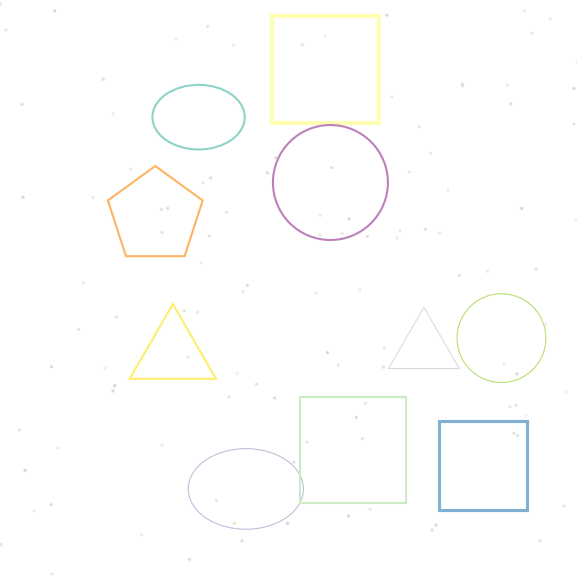[{"shape": "oval", "thickness": 1, "radius": 0.4, "center": [0.344, 0.796]}, {"shape": "square", "thickness": 2, "radius": 0.46, "center": [0.564, 0.879]}, {"shape": "oval", "thickness": 0.5, "radius": 0.5, "center": [0.426, 0.152]}, {"shape": "square", "thickness": 1.5, "radius": 0.38, "center": [0.836, 0.193]}, {"shape": "pentagon", "thickness": 1, "radius": 0.43, "center": [0.269, 0.625]}, {"shape": "circle", "thickness": 0.5, "radius": 0.38, "center": [0.868, 0.414]}, {"shape": "triangle", "thickness": 0.5, "radius": 0.35, "center": [0.734, 0.396]}, {"shape": "circle", "thickness": 1, "radius": 0.5, "center": [0.572, 0.683]}, {"shape": "square", "thickness": 1, "radius": 0.46, "center": [0.611, 0.219]}, {"shape": "triangle", "thickness": 1, "radius": 0.43, "center": [0.299, 0.386]}]